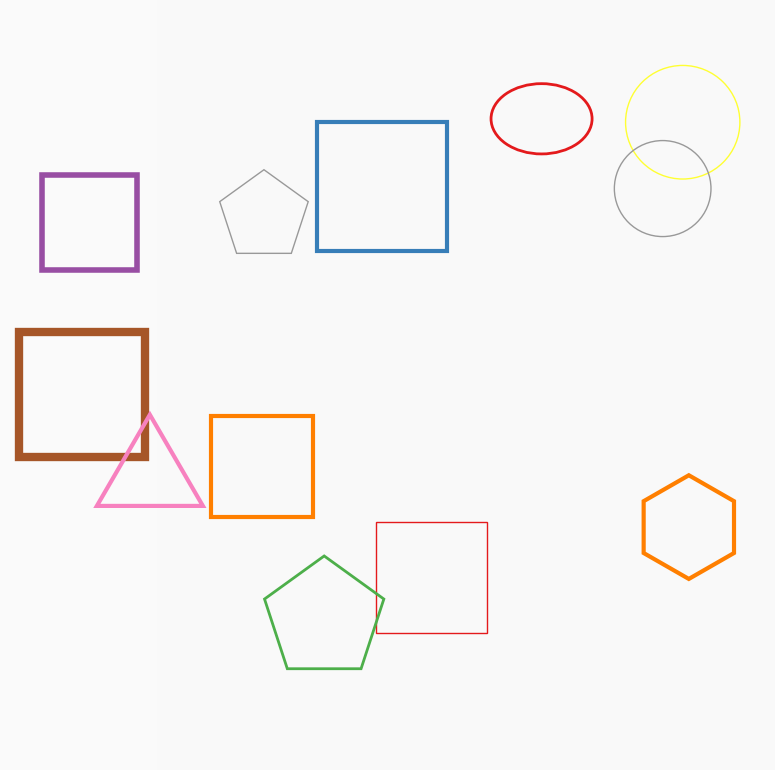[{"shape": "square", "thickness": 0.5, "radius": 0.36, "center": [0.557, 0.251]}, {"shape": "oval", "thickness": 1, "radius": 0.33, "center": [0.699, 0.846]}, {"shape": "square", "thickness": 1.5, "radius": 0.42, "center": [0.493, 0.758]}, {"shape": "pentagon", "thickness": 1, "radius": 0.4, "center": [0.418, 0.197]}, {"shape": "square", "thickness": 2, "radius": 0.31, "center": [0.115, 0.711]}, {"shape": "hexagon", "thickness": 1.5, "radius": 0.34, "center": [0.889, 0.315]}, {"shape": "square", "thickness": 1.5, "radius": 0.33, "center": [0.337, 0.394]}, {"shape": "circle", "thickness": 0.5, "radius": 0.37, "center": [0.881, 0.841]}, {"shape": "square", "thickness": 3, "radius": 0.41, "center": [0.105, 0.488]}, {"shape": "triangle", "thickness": 1.5, "radius": 0.39, "center": [0.193, 0.382]}, {"shape": "circle", "thickness": 0.5, "radius": 0.31, "center": [0.855, 0.755]}, {"shape": "pentagon", "thickness": 0.5, "radius": 0.3, "center": [0.341, 0.72]}]